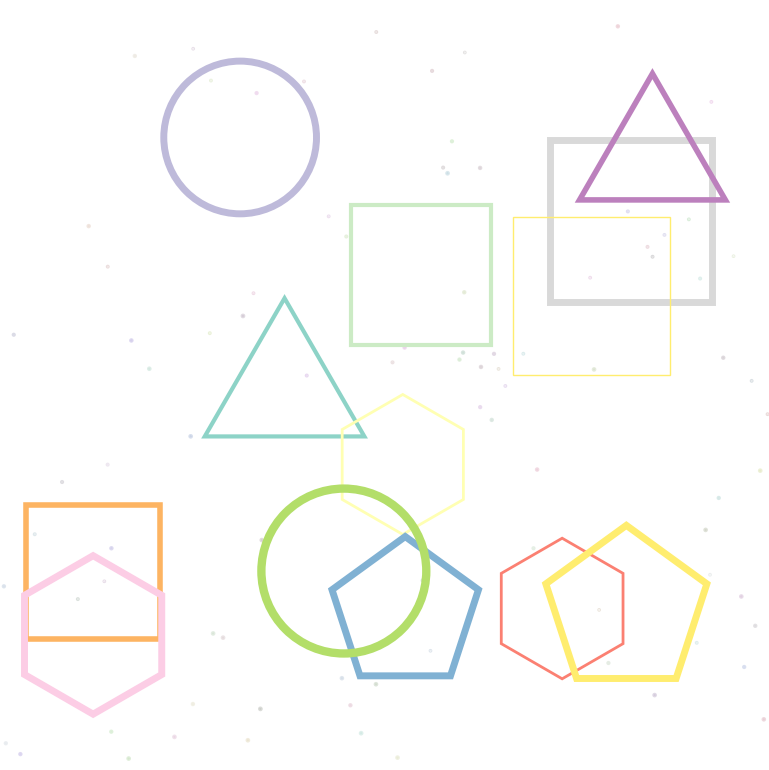[{"shape": "triangle", "thickness": 1.5, "radius": 0.6, "center": [0.37, 0.493]}, {"shape": "hexagon", "thickness": 1, "radius": 0.45, "center": [0.523, 0.397]}, {"shape": "circle", "thickness": 2.5, "radius": 0.5, "center": [0.312, 0.821]}, {"shape": "hexagon", "thickness": 1, "radius": 0.46, "center": [0.73, 0.21]}, {"shape": "pentagon", "thickness": 2.5, "radius": 0.5, "center": [0.526, 0.203]}, {"shape": "square", "thickness": 2, "radius": 0.43, "center": [0.121, 0.257]}, {"shape": "circle", "thickness": 3, "radius": 0.54, "center": [0.447, 0.258]}, {"shape": "hexagon", "thickness": 2.5, "radius": 0.51, "center": [0.121, 0.175]}, {"shape": "square", "thickness": 2.5, "radius": 0.53, "center": [0.819, 0.713]}, {"shape": "triangle", "thickness": 2, "radius": 0.55, "center": [0.847, 0.795]}, {"shape": "square", "thickness": 1.5, "radius": 0.45, "center": [0.547, 0.642]}, {"shape": "pentagon", "thickness": 2.5, "radius": 0.55, "center": [0.813, 0.208]}, {"shape": "square", "thickness": 0.5, "radius": 0.51, "center": [0.768, 0.616]}]